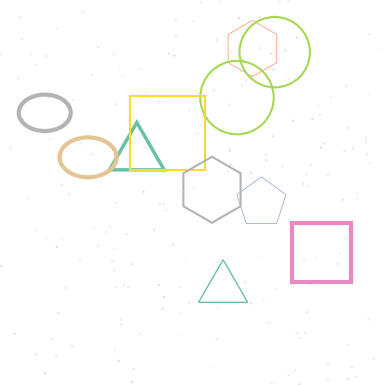[{"shape": "triangle", "thickness": 2.5, "radius": 0.41, "center": [0.355, 0.6]}, {"shape": "triangle", "thickness": 1, "radius": 0.37, "center": [0.58, 0.252]}, {"shape": "hexagon", "thickness": 0.5, "radius": 0.36, "center": [0.656, 0.874]}, {"shape": "pentagon", "thickness": 0.5, "radius": 0.34, "center": [0.679, 0.474]}, {"shape": "square", "thickness": 3, "radius": 0.38, "center": [0.835, 0.343]}, {"shape": "circle", "thickness": 1.5, "radius": 0.46, "center": [0.713, 0.864]}, {"shape": "circle", "thickness": 1.5, "radius": 0.48, "center": [0.616, 0.746]}, {"shape": "square", "thickness": 1.5, "radius": 0.49, "center": [0.435, 0.655]}, {"shape": "oval", "thickness": 3, "radius": 0.37, "center": [0.229, 0.591]}, {"shape": "oval", "thickness": 3, "radius": 0.34, "center": [0.116, 0.707]}, {"shape": "hexagon", "thickness": 1.5, "radius": 0.43, "center": [0.551, 0.507]}]